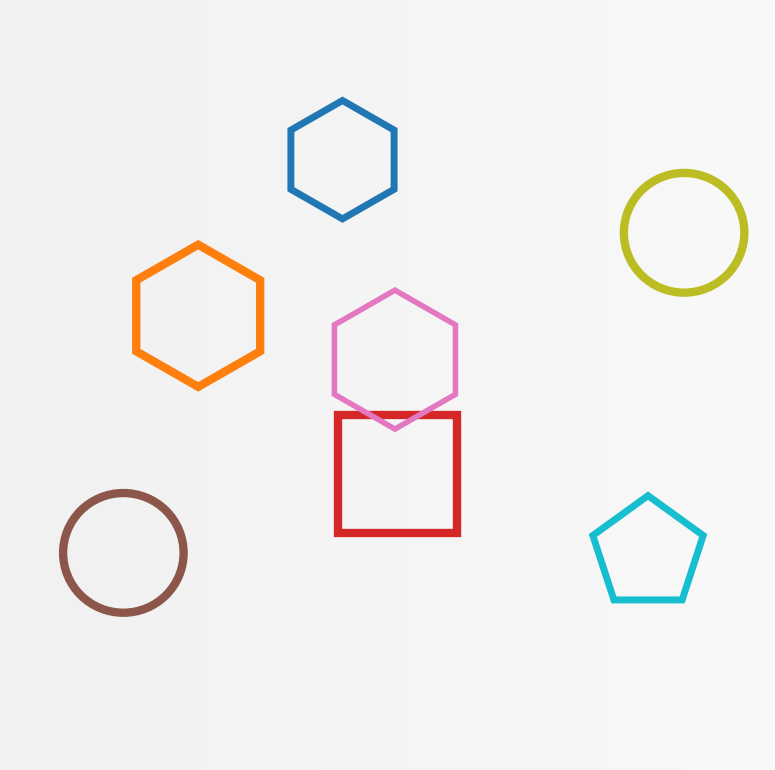[{"shape": "hexagon", "thickness": 2.5, "radius": 0.38, "center": [0.442, 0.793]}, {"shape": "hexagon", "thickness": 3, "radius": 0.46, "center": [0.256, 0.59]}, {"shape": "square", "thickness": 3, "radius": 0.38, "center": [0.513, 0.384]}, {"shape": "circle", "thickness": 3, "radius": 0.39, "center": [0.159, 0.282]}, {"shape": "hexagon", "thickness": 2, "radius": 0.45, "center": [0.51, 0.533]}, {"shape": "circle", "thickness": 3, "radius": 0.39, "center": [0.883, 0.698]}, {"shape": "pentagon", "thickness": 2.5, "radius": 0.37, "center": [0.836, 0.281]}]